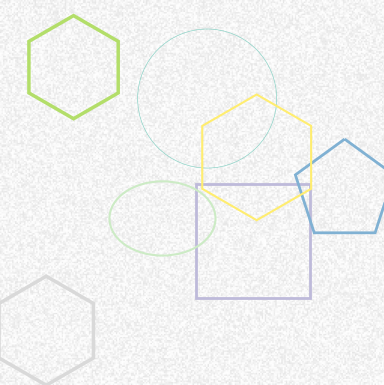[{"shape": "circle", "thickness": 0.5, "radius": 0.9, "center": [0.538, 0.744]}, {"shape": "square", "thickness": 2, "radius": 0.74, "center": [0.657, 0.374]}, {"shape": "pentagon", "thickness": 2, "radius": 0.67, "center": [0.895, 0.504]}, {"shape": "hexagon", "thickness": 2.5, "radius": 0.67, "center": [0.191, 0.826]}, {"shape": "hexagon", "thickness": 2.5, "radius": 0.71, "center": [0.12, 0.141]}, {"shape": "oval", "thickness": 1.5, "radius": 0.69, "center": [0.422, 0.433]}, {"shape": "hexagon", "thickness": 1.5, "radius": 0.82, "center": [0.667, 0.591]}]